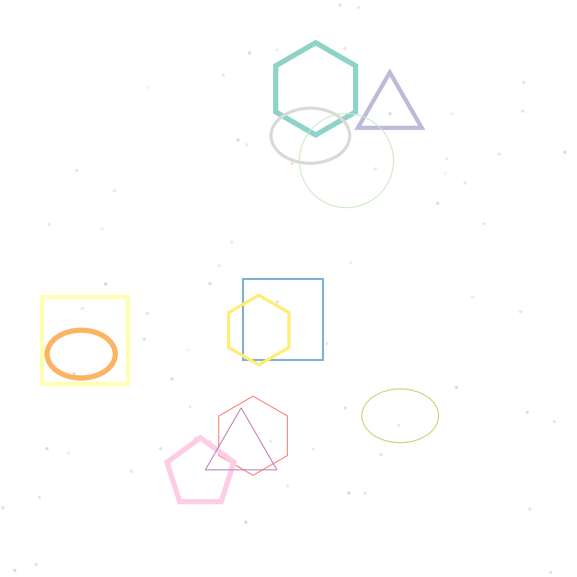[{"shape": "hexagon", "thickness": 2.5, "radius": 0.4, "center": [0.547, 0.845]}, {"shape": "square", "thickness": 2, "radius": 0.38, "center": [0.147, 0.41]}, {"shape": "triangle", "thickness": 2, "radius": 0.32, "center": [0.675, 0.81]}, {"shape": "hexagon", "thickness": 0.5, "radius": 0.34, "center": [0.438, 0.245]}, {"shape": "square", "thickness": 1, "radius": 0.35, "center": [0.49, 0.446]}, {"shape": "oval", "thickness": 2.5, "radius": 0.3, "center": [0.141, 0.386]}, {"shape": "oval", "thickness": 0.5, "radius": 0.33, "center": [0.693, 0.279]}, {"shape": "pentagon", "thickness": 2.5, "radius": 0.31, "center": [0.347, 0.18]}, {"shape": "oval", "thickness": 1.5, "radius": 0.34, "center": [0.537, 0.764]}, {"shape": "triangle", "thickness": 0.5, "radius": 0.36, "center": [0.418, 0.221]}, {"shape": "circle", "thickness": 0.5, "radius": 0.41, "center": [0.6, 0.721]}, {"shape": "hexagon", "thickness": 1.5, "radius": 0.3, "center": [0.448, 0.428]}]